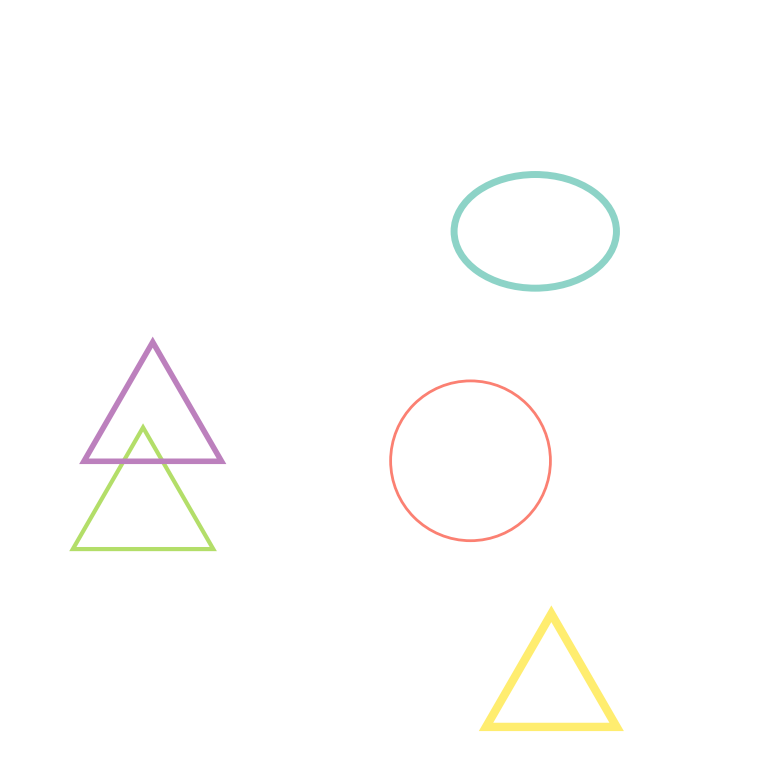[{"shape": "oval", "thickness": 2.5, "radius": 0.53, "center": [0.695, 0.7]}, {"shape": "circle", "thickness": 1, "radius": 0.52, "center": [0.611, 0.402]}, {"shape": "triangle", "thickness": 1.5, "radius": 0.53, "center": [0.186, 0.34]}, {"shape": "triangle", "thickness": 2, "radius": 0.52, "center": [0.198, 0.453]}, {"shape": "triangle", "thickness": 3, "radius": 0.49, "center": [0.716, 0.105]}]